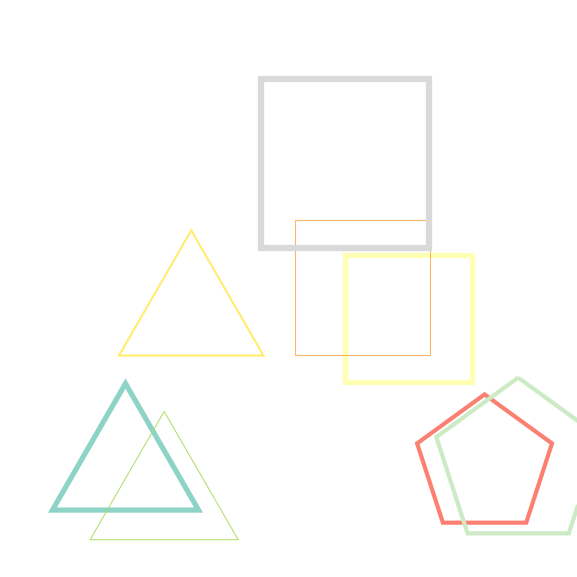[{"shape": "triangle", "thickness": 2.5, "radius": 0.73, "center": [0.217, 0.189]}, {"shape": "square", "thickness": 2.5, "radius": 0.55, "center": [0.708, 0.447]}, {"shape": "pentagon", "thickness": 2, "radius": 0.61, "center": [0.839, 0.193]}, {"shape": "square", "thickness": 0.5, "radius": 0.58, "center": [0.628, 0.502]}, {"shape": "triangle", "thickness": 0.5, "radius": 0.74, "center": [0.284, 0.139]}, {"shape": "square", "thickness": 3, "radius": 0.73, "center": [0.598, 0.716]}, {"shape": "pentagon", "thickness": 2, "radius": 0.75, "center": [0.897, 0.196]}, {"shape": "triangle", "thickness": 1, "radius": 0.72, "center": [0.331, 0.456]}]